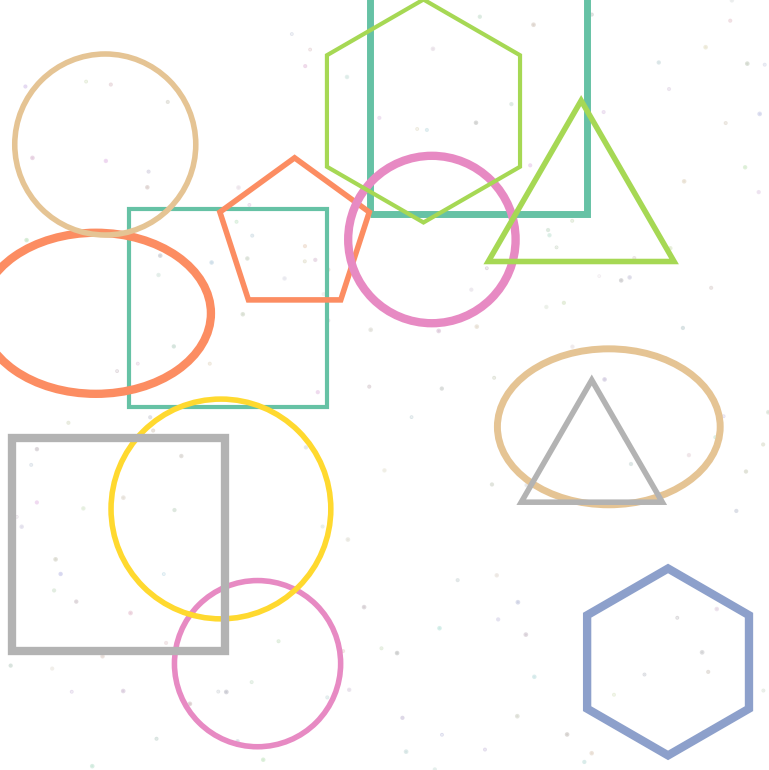[{"shape": "square", "thickness": 1.5, "radius": 0.64, "center": [0.296, 0.6]}, {"shape": "square", "thickness": 2.5, "radius": 0.7, "center": [0.621, 0.862]}, {"shape": "oval", "thickness": 3, "radius": 0.75, "center": [0.125, 0.593]}, {"shape": "pentagon", "thickness": 2, "radius": 0.51, "center": [0.383, 0.693]}, {"shape": "hexagon", "thickness": 3, "radius": 0.61, "center": [0.868, 0.14]}, {"shape": "circle", "thickness": 3, "radius": 0.54, "center": [0.561, 0.689]}, {"shape": "circle", "thickness": 2, "radius": 0.54, "center": [0.334, 0.138]}, {"shape": "triangle", "thickness": 2, "radius": 0.7, "center": [0.755, 0.73]}, {"shape": "hexagon", "thickness": 1.5, "radius": 0.72, "center": [0.55, 0.856]}, {"shape": "circle", "thickness": 2, "radius": 0.71, "center": [0.287, 0.339]}, {"shape": "oval", "thickness": 2.5, "radius": 0.72, "center": [0.791, 0.446]}, {"shape": "circle", "thickness": 2, "radius": 0.59, "center": [0.137, 0.812]}, {"shape": "square", "thickness": 3, "radius": 0.69, "center": [0.154, 0.293]}, {"shape": "triangle", "thickness": 2, "radius": 0.53, "center": [0.769, 0.401]}]